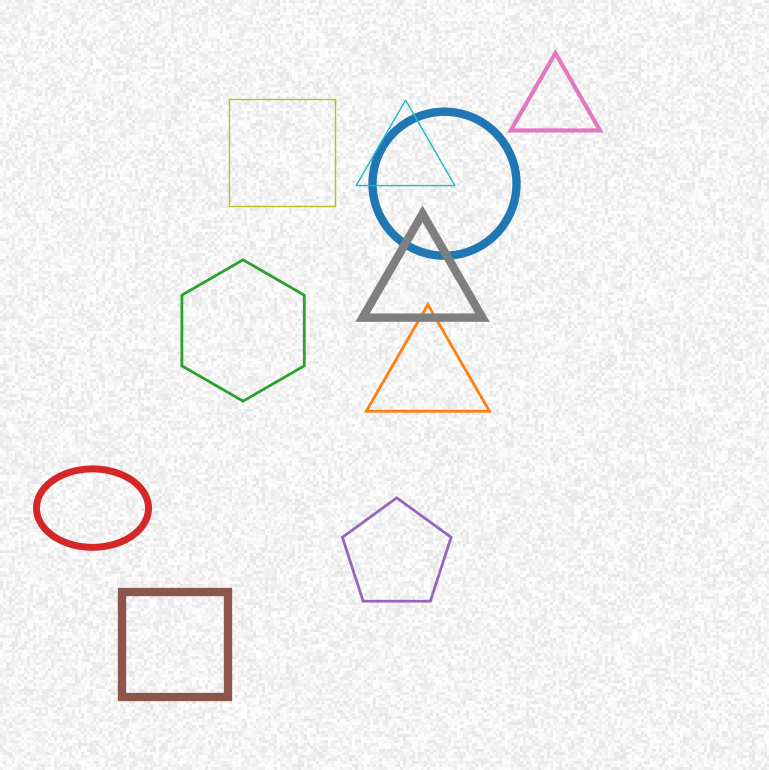[{"shape": "circle", "thickness": 3, "radius": 0.47, "center": [0.577, 0.761]}, {"shape": "triangle", "thickness": 1, "radius": 0.46, "center": [0.556, 0.512]}, {"shape": "hexagon", "thickness": 1, "radius": 0.46, "center": [0.316, 0.571]}, {"shape": "oval", "thickness": 2.5, "radius": 0.36, "center": [0.12, 0.34]}, {"shape": "pentagon", "thickness": 1, "radius": 0.37, "center": [0.515, 0.279]}, {"shape": "square", "thickness": 3, "radius": 0.34, "center": [0.227, 0.163]}, {"shape": "triangle", "thickness": 1.5, "radius": 0.33, "center": [0.721, 0.864]}, {"shape": "triangle", "thickness": 3, "radius": 0.45, "center": [0.549, 0.632]}, {"shape": "square", "thickness": 0.5, "radius": 0.34, "center": [0.366, 0.802]}, {"shape": "triangle", "thickness": 0.5, "radius": 0.37, "center": [0.527, 0.796]}]